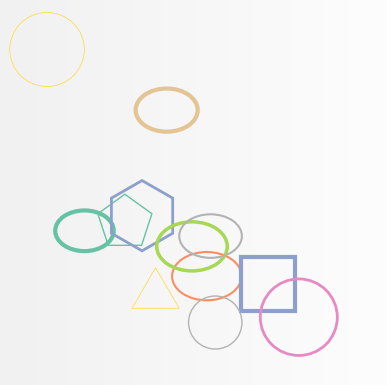[{"shape": "pentagon", "thickness": 1, "radius": 0.37, "center": [0.322, 0.422]}, {"shape": "oval", "thickness": 3, "radius": 0.38, "center": [0.218, 0.401]}, {"shape": "oval", "thickness": 1.5, "radius": 0.45, "center": [0.534, 0.283]}, {"shape": "square", "thickness": 3, "radius": 0.35, "center": [0.692, 0.263]}, {"shape": "hexagon", "thickness": 2, "radius": 0.46, "center": [0.367, 0.44]}, {"shape": "circle", "thickness": 2, "radius": 0.5, "center": [0.771, 0.176]}, {"shape": "oval", "thickness": 2.5, "radius": 0.46, "center": [0.495, 0.36]}, {"shape": "triangle", "thickness": 0.5, "radius": 0.35, "center": [0.402, 0.234]}, {"shape": "circle", "thickness": 0.5, "radius": 0.48, "center": [0.121, 0.871]}, {"shape": "oval", "thickness": 3, "radius": 0.4, "center": [0.43, 0.714]}, {"shape": "oval", "thickness": 1.5, "radius": 0.4, "center": [0.543, 0.387]}, {"shape": "circle", "thickness": 1, "radius": 0.34, "center": [0.556, 0.162]}]